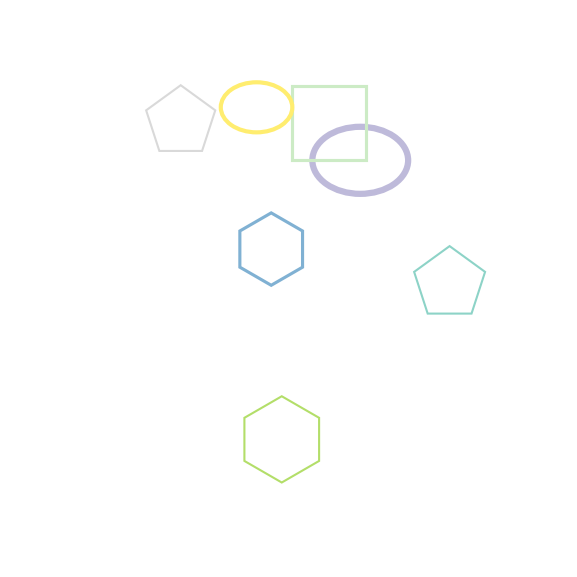[{"shape": "pentagon", "thickness": 1, "radius": 0.32, "center": [0.779, 0.508]}, {"shape": "oval", "thickness": 3, "radius": 0.41, "center": [0.624, 0.722]}, {"shape": "hexagon", "thickness": 1.5, "radius": 0.31, "center": [0.47, 0.568]}, {"shape": "hexagon", "thickness": 1, "radius": 0.37, "center": [0.488, 0.238]}, {"shape": "pentagon", "thickness": 1, "radius": 0.31, "center": [0.313, 0.789]}, {"shape": "square", "thickness": 1.5, "radius": 0.32, "center": [0.569, 0.787]}, {"shape": "oval", "thickness": 2, "radius": 0.31, "center": [0.444, 0.813]}]